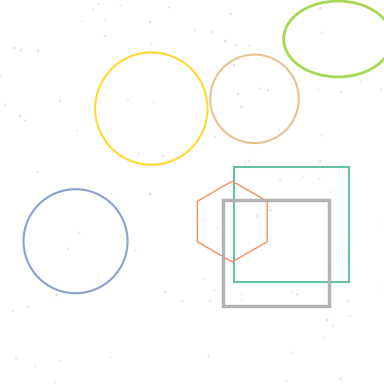[{"shape": "square", "thickness": 1.5, "radius": 0.75, "center": [0.756, 0.417]}, {"shape": "hexagon", "thickness": 1, "radius": 0.52, "center": [0.603, 0.425]}, {"shape": "circle", "thickness": 1.5, "radius": 0.68, "center": [0.196, 0.373]}, {"shape": "oval", "thickness": 2, "radius": 0.7, "center": [0.878, 0.899]}, {"shape": "circle", "thickness": 1.5, "radius": 0.73, "center": [0.393, 0.718]}, {"shape": "circle", "thickness": 1.5, "radius": 0.57, "center": [0.661, 0.743]}, {"shape": "square", "thickness": 2.5, "radius": 0.69, "center": [0.716, 0.344]}]